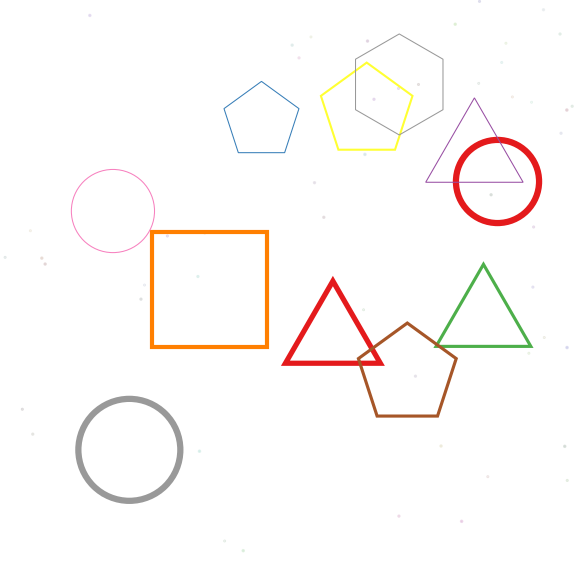[{"shape": "triangle", "thickness": 2.5, "radius": 0.47, "center": [0.576, 0.418]}, {"shape": "circle", "thickness": 3, "radius": 0.36, "center": [0.861, 0.685]}, {"shape": "pentagon", "thickness": 0.5, "radius": 0.34, "center": [0.453, 0.79]}, {"shape": "triangle", "thickness": 1.5, "radius": 0.47, "center": [0.837, 0.447]}, {"shape": "triangle", "thickness": 0.5, "radius": 0.49, "center": [0.821, 0.732]}, {"shape": "square", "thickness": 2, "radius": 0.5, "center": [0.362, 0.498]}, {"shape": "pentagon", "thickness": 1, "radius": 0.42, "center": [0.635, 0.807]}, {"shape": "pentagon", "thickness": 1.5, "radius": 0.45, "center": [0.705, 0.351]}, {"shape": "circle", "thickness": 0.5, "radius": 0.36, "center": [0.196, 0.634]}, {"shape": "hexagon", "thickness": 0.5, "radius": 0.44, "center": [0.691, 0.853]}, {"shape": "circle", "thickness": 3, "radius": 0.44, "center": [0.224, 0.22]}]